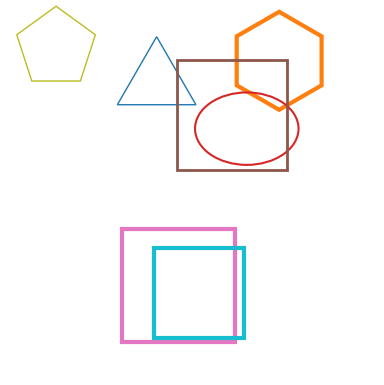[{"shape": "triangle", "thickness": 1, "radius": 0.59, "center": [0.407, 0.787]}, {"shape": "hexagon", "thickness": 3, "radius": 0.64, "center": [0.725, 0.842]}, {"shape": "oval", "thickness": 1.5, "radius": 0.67, "center": [0.641, 0.666]}, {"shape": "square", "thickness": 2, "radius": 0.71, "center": [0.602, 0.701]}, {"shape": "square", "thickness": 3, "radius": 0.73, "center": [0.463, 0.258]}, {"shape": "pentagon", "thickness": 1, "radius": 0.54, "center": [0.146, 0.876]}, {"shape": "square", "thickness": 3, "radius": 0.58, "center": [0.517, 0.238]}]